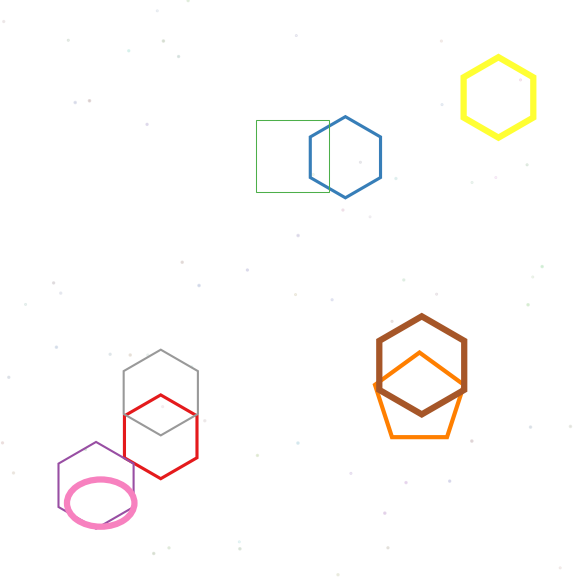[{"shape": "hexagon", "thickness": 1.5, "radius": 0.36, "center": [0.278, 0.243]}, {"shape": "hexagon", "thickness": 1.5, "radius": 0.35, "center": [0.598, 0.727]}, {"shape": "square", "thickness": 0.5, "radius": 0.31, "center": [0.506, 0.729]}, {"shape": "hexagon", "thickness": 1, "radius": 0.38, "center": [0.166, 0.159]}, {"shape": "pentagon", "thickness": 2, "radius": 0.41, "center": [0.726, 0.308]}, {"shape": "hexagon", "thickness": 3, "radius": 0.35, "center": [0.863, 0.83]}, {"shape": "hexagon", "thickness": 3, "radius": 0.42, "center": [0.73, 0.366]}, {"shape": "oval", "thickness": 3, "radius": 0.29, "center": [0.174, 0.128]}, {"shape": "hexagon", "thickness": 1, "radius": 0.37, "center": [0.278, 0.319]}]